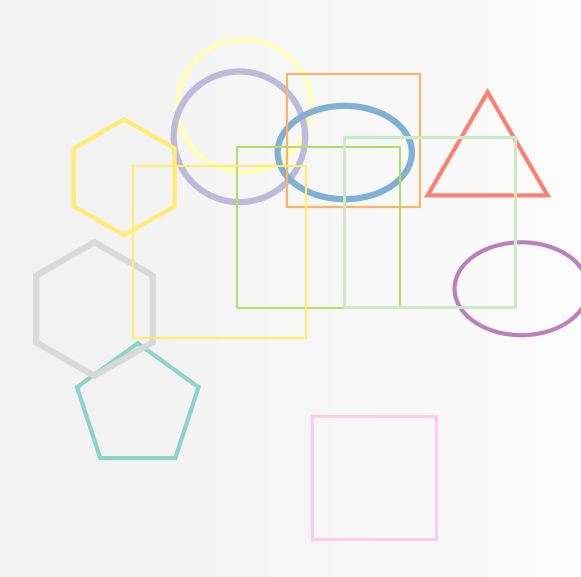[{"shape": "pentagon", "thickness": 2, "radius": 0.55, "center": [0.237, 0.295]}, {"shape": "circle", "thickness": 2, "radius": 0.57, "center": [0.42, 0.816]}, {"shape": "circle", "thickness": 3, "radius": 0.57, "center": [0.412, 0.762]}, {"shape": "triangle", "thickness": 2, "radius": 0.6, "center": [0.839, 0.72]}, {"shape": "oval", "thickness": 3, "radius": 0.58, "center": [0.593, 0.735]}, {"shape": "square", "thickness": 1, "radius": 0.58, "center": [0.608, 0.756]}, {"shape": "square", "thickness": 1, "radius": 0.7, "center": [0.548, 0.606]}, {"shape": "square", "thickness": 1.5, "radius": 0.54, "center": [0.644, 0.172]}, {"shape": "hexagon", "thickness": 3, "radius": 0.58, "center": [0.162, 0.464]}, {"shape": "oval", "thickness": 2, "radius": 0.57, "center": [0.897, 0.499]}, {"shape": "square", "thickness": 1.5, "radius": 0.74, "center": [0.739, 0.615]}, {"shape": "hexagon", "thickness": 2, "radius": 0.5, "center": [0.214, 0.692]}, {"shape": "square", "thickness": 1, "radius": 0.74, "center": [0.377, 0.563]}]